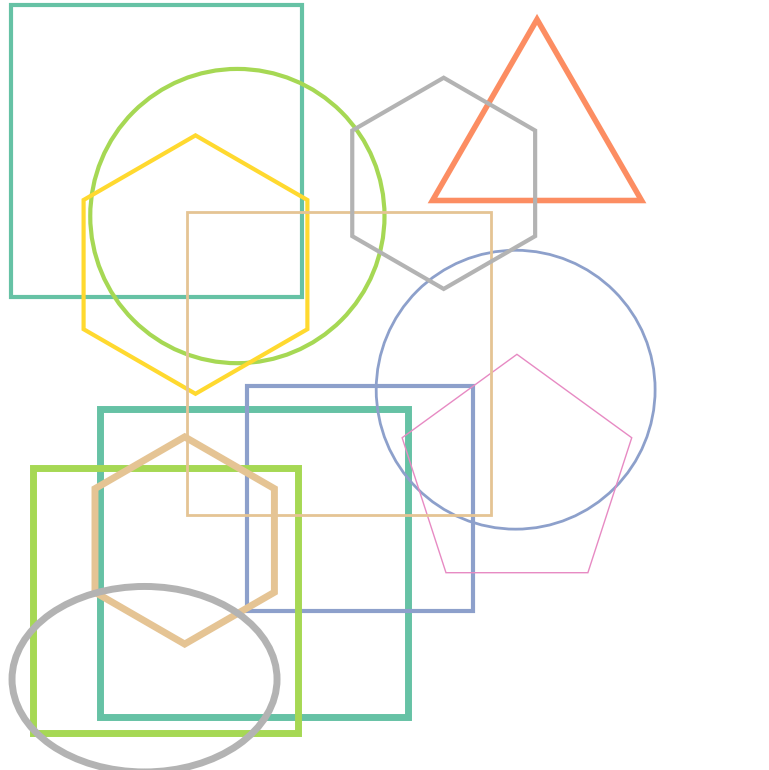[{"shape": "square", "thickness": 1.5, "radius": 0.95, "center": [0.204, 0.804]}, {"shape": "square", "thickness": 2.5, "radius": 1.0, "center": [0.33, 0.269]}, {"shape": "triangle", "thickness": 2, "radius": 0.78, "center": [0.697, 0.818]}, {"shape": "circle", "thickness": 1, "radius": 0.91, "center": [0.67, 0.494]}, {"shape": "square", "thickness": 1.5, "radius": 0.73, "center": [0.467, 0.353]}, {"shape": "pentagon", "thickness": 0.5, "radius": 0.78, "center": [0.671, 0.383]}, {"shape": "circle", "thickness": 1.5, "radius": 0.96, "center": [0.308, 0.719]}, {"shape": "square", "thickness": 2.5, "radius": 0.86, "center": [0.215, 0.221]}, {"shape": "hexagon", "thickness": 1.5, "radius": 0.84, "center": [0.254, 0.656]}, {"shape": "square", "thickness": 1, "radius": 0.99, "center": [0.44, 0.528]}, {"shape": "hexagon", "thickness": 2.5, "radius": 0.67, "center": [0.24, 0.298]}, {"shape": "oval", "thickness": 2.5, "radius": 0.86, "center": [0.188, 0.118]}, {"shape": "hexagon", "thickness": 1.5, "radius": 0.69, "center": [0.576, 0.762]}]